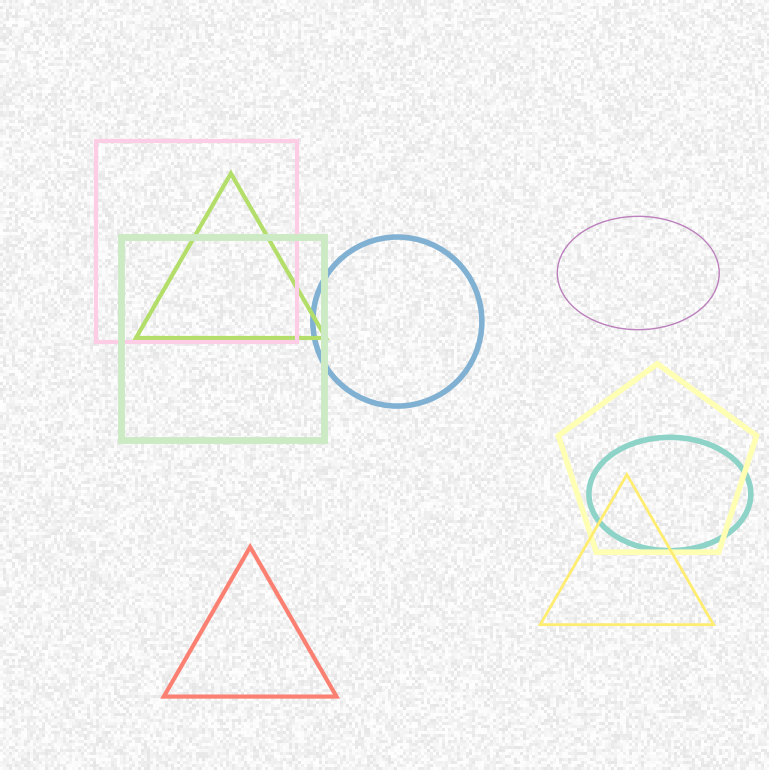[{"shape": "oval", "thickness": 2, "radius": 0.53, "center": [0.87, 0.358]}, {"shape": "pentagon", "thickness": 2, "radius": 0.68, "center": [0.854, 0.392]}, {"shape": "triangle", "thickness": 1.5, "radius": 0.65, "center": [0.325, 0.16]}, {"shape": "circle", "thickness": 2, "radius": 0.55, "center": [0.516, 0.582]}, {"shape": "triangle", "thickness": 1.5, "radius": 0.71, "center": [0.3, 0.632]}, {"shape": "square", "thickness": 1.5, "radius": 0.65, "center": [0.255, 0.686]}, {"shape": "oval", "thickness": 0.5, "radius": 0.53, "center": [0.829, 0.645]}, {"shape": "square", "thickness": 2.5, "radius": 0.66, "center": [0.289, 0.56]}, {"shape": "triangle", "thickness": 1, "radius": 0.65, "center": [0.814, 0.254]}]